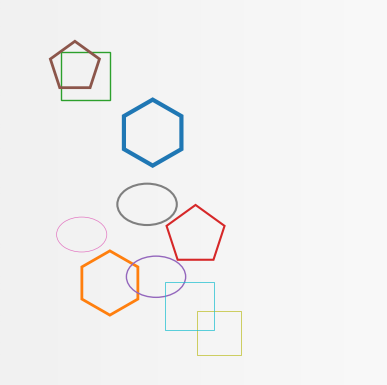[{"shape": "hexagon", "thickness": 3, "radius": 0.43, "center": [0.394, 0.656]}, {"shape": "hexagon", "thickness": 2, "radius": 0.42, "center": [0.284, 0.265]}, {"shape": "square", "thickness": 1, "radius": 0.31, "center": [0.221, 0.803]}, {"shape": "pentagon", "thickness": 1.5, "radius": 0.39, "center": [0.505, 0.389]}, {"shape": "oval", "thickness": 1, "radius": 0.38, "center": [0.403, 0.281]}, {"shape": "pentagon", "thickness": 2, "radius": 0.33, "center": [0.193, 0.826]}, {"shape": "oval", "thickness": 0.5, "radius": 0.32, "center": [0.211, 0.391]}, {"shape": "oval", "thickness": 1.5, "radius": 0.38, "center": [0.38, 0.469]}, {"shape": "square", "thickness": 0.5, "radius": 0.29, "center": [0.565, 0.135]}, {"shape": "square", "thickness": 0.5, "radius": 0.31, "center": [0.489, 0.206]}]